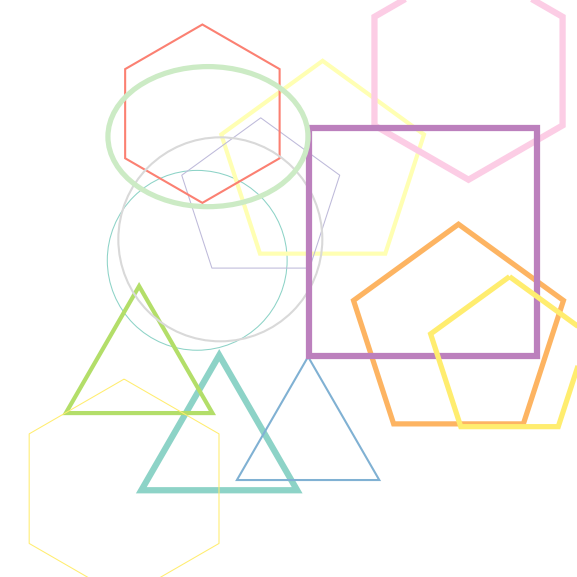[{"shape": "circle", "thickness": 0.5, "radius": 0.78, "center": [0.341, 0.548]}, {"shape": "triangle", "thickness": 3, "radius": 0.78, "center": [0.38, 0.228]}, {"shape": "pentagon", "thickness": 2, "radius": 0.92, "center": [0.559, 0.709]}, {"shape": "pentagon", "thickness": 0.5, "radius": 0.72, "center": [0.451, 0.651]}, {"shape": "hexagon", "thickness": 1, "radius": 0.77, "center": [0.35, 0.802]}, {"shape": "triangle", "thickness": 1, "radius": 0.71, "center": [0.534, 0.239]}, {"shape": "pentagon", "thickness": 2.5, "radius": 0.96, "center": [0.794, 0.42]}, {"shape": "triangle", "thickness": 2, "radius": 0.73, "center": [0.241, 0.357]}, {"shape": "hexagon", "thickness": 3, "radius": 0.94, "center": [0.811, 0.876]}, {"shape": "circle", "thickness": 1, "radius": 0.88, "center": [0.382, 0.585]}, {"shape": "square", "thickness": 3, "radius": 0.99, "center": [0.732, 0.581]}, {"shape": "oval", "thickness": 2.5, "radius": 0.87, "center": [0.36, 0.763]}, {"shape": "pentagon", "thickness": 2.5, "radius": 0.72, "center": [0.882, 0.377]}, {"shape": "hexagon", "thickness": 0.5, "radius": 0.95, "center": [0.215, 0.153]}]